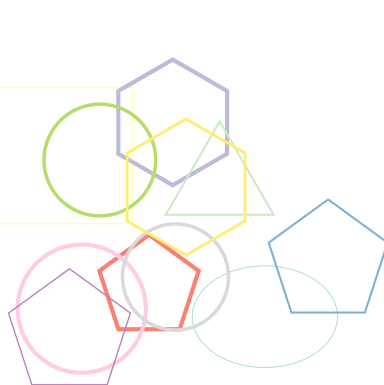[{"shape": "oval", "thickness": 0.5, "radius": 0.94, "center": [0.688, 0.177]}, {"shape": "square", "thickness": 1, "radius": 0.88, "center": [0.167, 0.597]}, {"shape": "hexagon", "thickness": 3, "radius": 0.82, "center": [0.449, 0.682]}, {"shape": "pentagon", "thickness": 3, "radius": 0.68, "center": [0.387, 0.255]}, {"shape": "pentagon", "thickness": 1.5, "radius": 0.81, "center": [0.852, 0.32]}, {"shape": "circle", "thickness": 2.5, "radius": 0.73, "center": [0.259, 0.584]}, {"shape": "circle", "thickness": 3, "radius": 0.83, "center": [0.212, 0.198]}, {"shape": "circle", "thickness": 2.5, "radius": 0.69, "center": [0.456, 0.281]}, {"shape": "pentagon", "thickness": 1, "radius": 0.83, "center": [0.18, 0.135]}, {"shape": "triangle", "thickness": 1.5, "radius": 0.81, "center": [0.571, 0.523]}, {"shape": "hexagon", "thickness": 2, "radius": 0.88, "center": [0.483, 0.514]}]